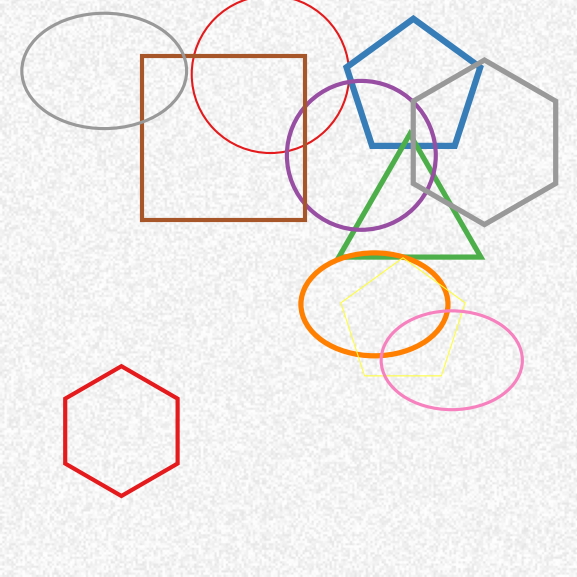[{"shape": "circle", "thickness": 1, "radius": 0.68, "center": [0.468, 0.87]}, {"shape": "hexagon", "thickness": 2, "radius": 0.56, "center": [0.21, 0.253]}, {"shape": "pentagon", "thickness": 3, "radius": 0.61, "center": [0.716, 0.845]}, {"shape": "triangle", "thickness": 2.5, "radius": 0.71, "center": [0.71, 0.625]}, {"shape": "circle", "thickness": 2, "radius": 0.64, "center": [0.626, 0.73]}, {"shape": "oval", "thickness": 2.5, "radius": 0.64, "center": [0.648, 0.472]}, {"shape": "pentagon", "thickness": 0.5, "radius": 0.57, "center": [0.698, 0.44]}, {"shape": "square", "thickness": 2, "radius": 0.71, "center": [0.387, 0.76]}, {"shape": "oval", "thickness": 1.5, "radius": 0.61, "center": [0.782, 0.375]}, {"shape": "hexagon", "thickness": 2.5, "radius": 0.71, "center": [0.839, 0.753]}, {"shape": "oval", "thickness": 1.5, "radius": 0.71, "center": [0.18, 0.876]}]